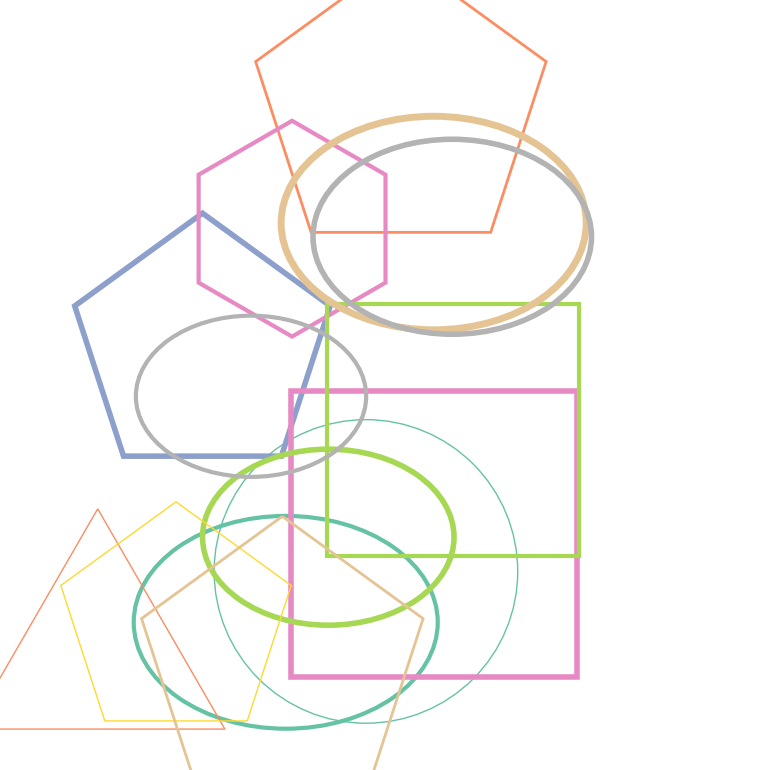[{"shape": "oval", "thickness": 1.5, "radius": 0.99, "center": [0.371, 0.192]}, {"shape": "circle", "thickness": 0.5, "radius": 0.99, "center": [0.475, 0.258]}, {"shape": "pentagon", "thickness": 1, "radius": 0.99, "center": [0.521, 0.859]}, {"shape": "triangle", "thickness": 0.5, "radius": 0.95, "center": [0.127, 0.149]}, {"shape": "pentagon", "thickness": 2, "radius": 0.87, "center": [0.263, 0.549]}, {"shape": "square", "thickness": 2, "radius": 0.93, "center": [0.564, 0.306]}, {"shape": "hexagon", "thickness": 1.5, "radius": 0.7, "center": [0.379, 0.703]}, {"shape": "oval", "thickness": 2, "radius": 0.82, "center": [0.426, 0.302]}, {"shape": "square", "thickness": 1.5, "radius": 0.82, "center": [0.588, 0.441]}, {"shape": "pentagon", "thickness": 0.5, "radius": 0.79, "center": [0.229, 0.191]}, {"shape": "pentagon", "thickness": 1, "radius": 0.96, "center": [0.367, 0.137]}, {"shape": "oval", "thickness": 2.5, "radius": 0.99, "center": [0.563, 0.71]}, {"shape": "oval", "thickness": 2, "radius": 0.9, "center": [0.587, 0.693]}, {"shape": "oval", "thickness": 1.5, "radius": 0.75, "center": [0.326, 0.485]}]